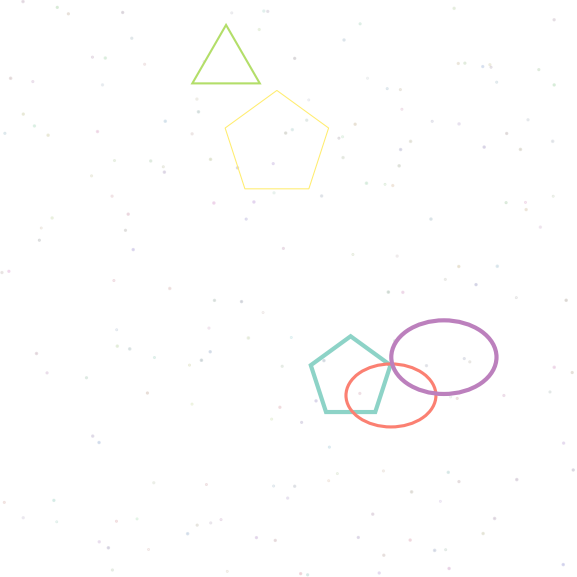[{"shape": "pentagon", "thickness": 2, "radius": 0.36, "center": [0.607, 0.344]}, {"shape": "oval", "thickness": 1.5, "radius": 0.39, "center": [0.677, 0.314]}, {"shape": "triangle", "thickness": 1, "radius": 0.34, "center": [0.391, 0.888]}, {"shape": "oval", "thickness": 2, "radius": 0.46, "center": [0.769, 0.381]}, {"shape": "pentagon", "thickness": 0.5, "radius": 0.47, "center": [0.479, 0.748]}]